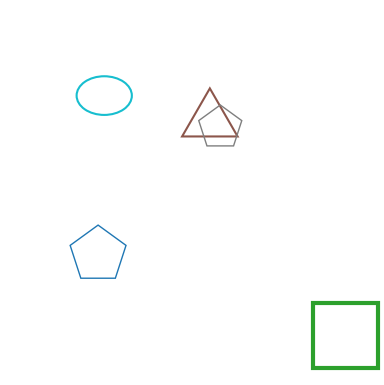[{"shape": "pentagon", "thickness": 1, "radius": 0.38, "center": [0.255, 0.339]}, {"shape": "square", "thickness": 3, "radius": 0.42, "center": [0.897, 0.128]}, {"shape": "triangle", "thickness": 1.5, "radius": 0.42, "center": [0.545, 0.687]}, {"shape": "pentagon", "thickness": 1, "radius": 0.29, "center": [0.572, 0.669]}, {"shape": "oval", "thickness": 1.5, "radius": 0.36, "center": [0.271, 0.752]}]